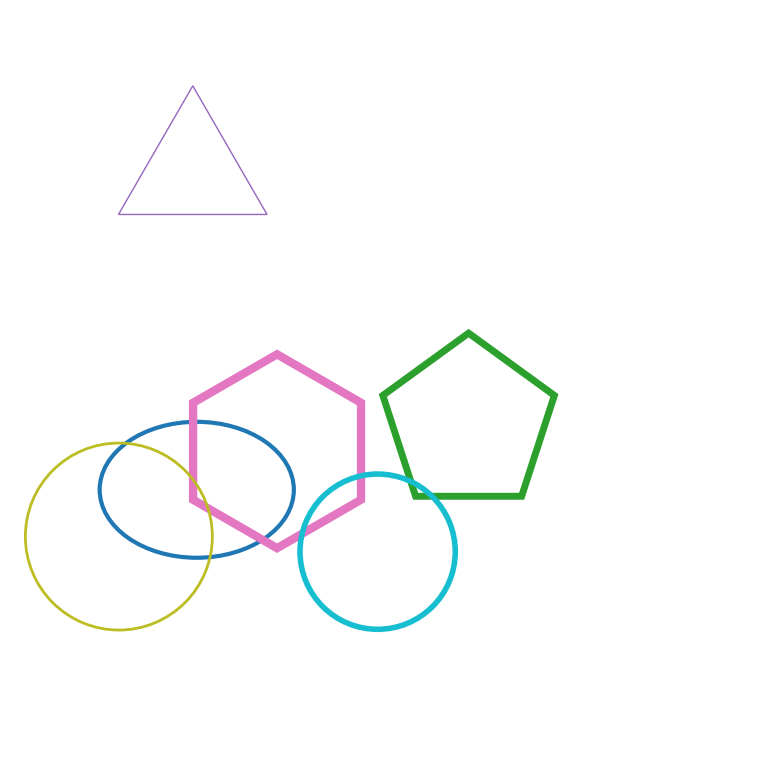[{"shape": "oval", "thickness": 1.5, "radius": 0.63, "center": [0.256, 0.364]}, {"shape": "pentagon", "thickness": 2.5, "radius": 0.59, "center": [0.609, 0.45]}, {"shape": "triangle", "thickness": 0.5, "radius": 0.56, "center": [0.25, 0.777]}, {"shape": "hexagon", "thickness": 3, "radius": 0.63, "center": [0.36, 0.414]}, {"shape": "circle", "thickness": 1, "radius": 0.61, "center": [0.154, 0.303]}, {"shape": "circle", "thickness": 2, "radius": 0.5, "center": [0.49, 0.284]}]